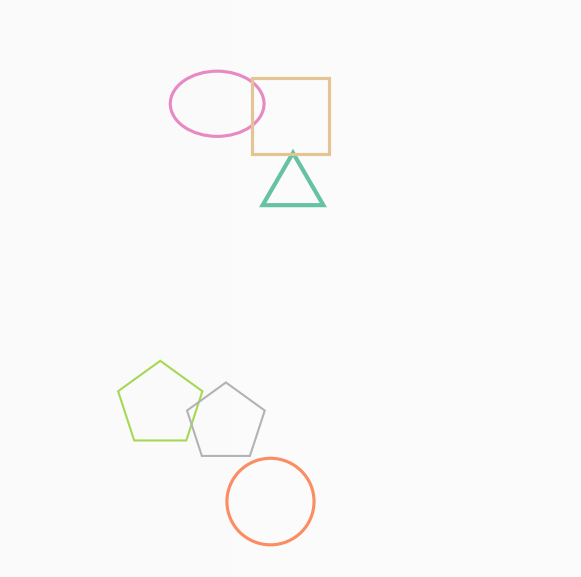[{"shape": "triangle", "thickness": 2, "radius": 0.3, "center": [0.504, 0.674]}, {"shape": "circle", "thickness": 1.5, "radius": 0.37, "center": [0.465, 0.131]}, {"shape": "oval", "thickness": 1.5, "radius": 0.4, "center": [0.374, 0.819]}, {"shape": "pentagon", "thickness": 1, "radius": 0.38, "center": [0.276, 0.298]}, {"shape": "square", "thickness": 1.5, "radius": 0.33, "center": [0.5, 0.798]}, {"shape": "pentagon", "thickness": 1, "radius": 0.35, "center": [0.389, 0.267]}]